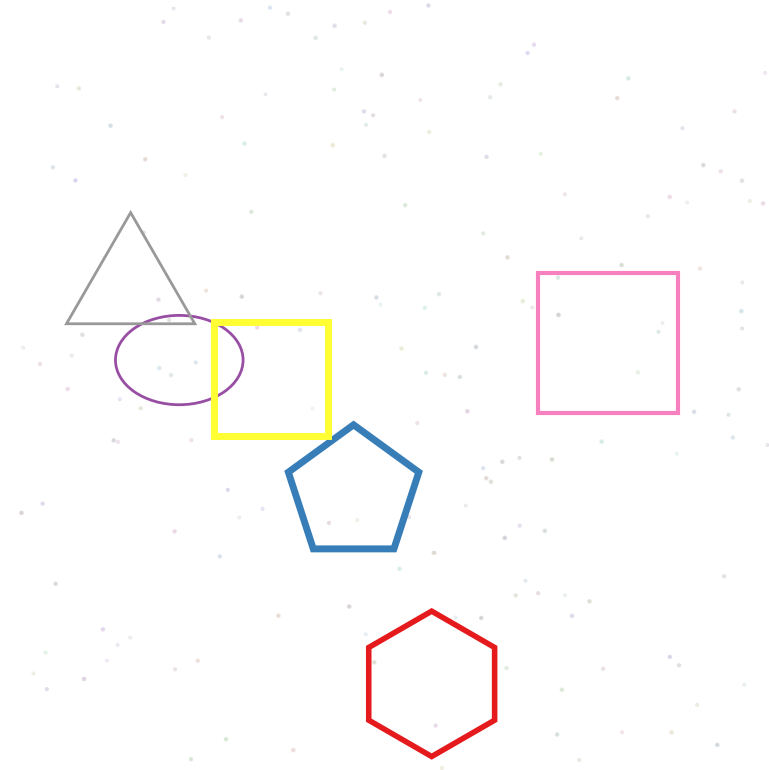[{"shape": "hexagon", "thickness": 2, "radius": 0.47, "center": [0.561, 0.112]}, {"shape": "pentagon", "thickness": 2.5, "radius": 0.45, "center": [0.459, 0.359]}, {"shape": "oval", "thickness": 1, "radius": 0.41, "center": [0.233, 0.532]}, {"shape": "square", "thickness": 2.5, "radius": 0.37, "center": [0.352, 0.508]}, {"shape": "square", "thickness": 1.5, "radius": 0.45, "center": [0.79, 0.555]}, {"shape": "triangle", "thickness": 1, "radius": 0.48, "center": [0.17, 0.628]}]